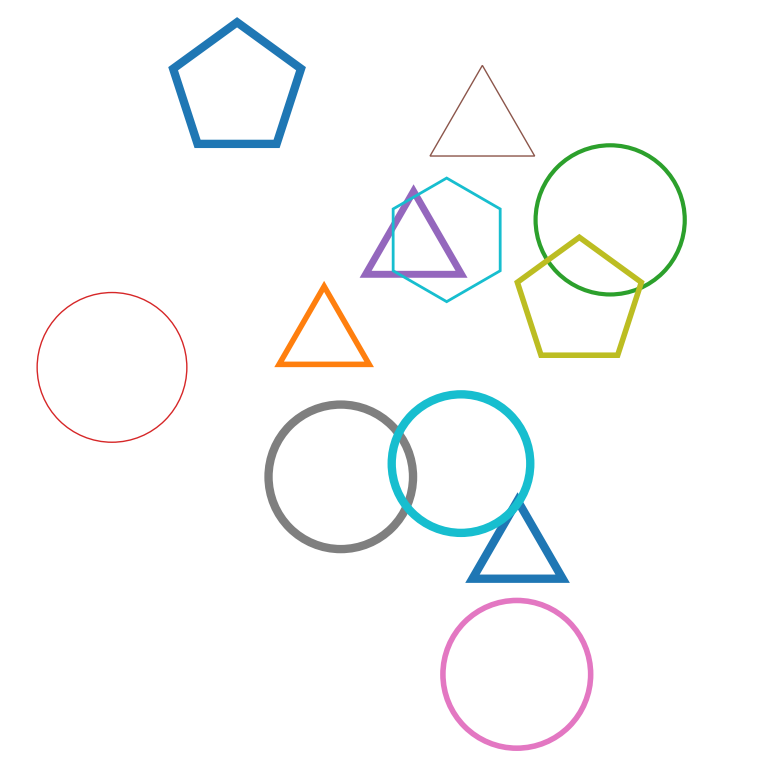[{"shape": "pentagon", "thickness": 3, "radius": 0.44, "center": [0.308, 0.884]}, {"shape": "triangle", "thickness": 3, "radius": 0.34, "center": [0.672, 0.282]}, {"shape": "triangle", "thickness": 2, "radius": 0.34, "center": [0.421, 0.561]}, {"shape": "circle", "thickness": 1.5, "radius": 0.48, "center": [0.792, 0.714]}, {"shape": "circle", "thickness": 0.5, "radius": 0.49, "center": [0.145, 0.523]}, {"shape": "triangle", "thickness": 2.5, "radius": 0.36, "center": [0.537, 0.68]}, {"shape": "triangle", "thickness": 0.5, "radius": 0.39, "center": [0.626, 0.837]}, {"shape": "circle", "thickness": 2, "radius": 0.48, "center": [0.671, 0.124]}, {"shape": "circle", "thickness": 3, "radius": 0.47, "center": [0.443, 0.381]}, {"shape": "pentagon", "thickness": 2, "radius": 0.42, "center": [0.752, 0.607]}, {"shape": "hexagon", "thickness": 1, "radius": 0.4, "center": [0.58, 0.688]}, {"shape": "circle", "thickness": 3, "radius": 0.45, "center": [0.599, 0.398]}]